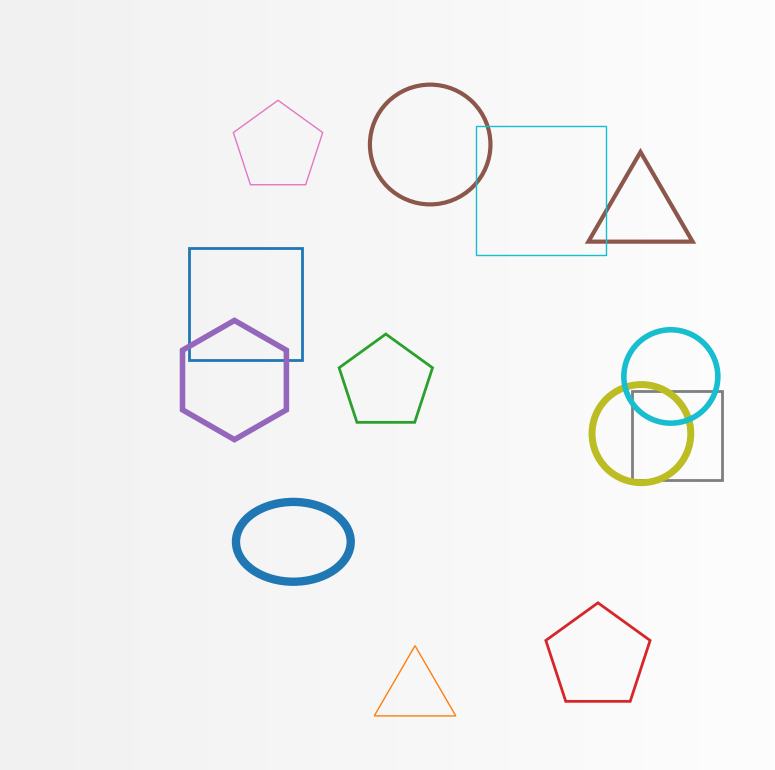[{"shape": "oval", "thickness": 3, "radius": 0.37, "center": [0.379, 0.296]}, {"shape": "square", "thickness": 1, "radius": 0.36, "center": [0.317, 0.605]}, {"shape": "triangle", "thickness": 0.5, "radius": 0.3, "center": [0.536, 0.101]}, {"shape": "pentagon", "thickness": 1, "radius": 0.32, "center": [0.498, 0.503]}, {"shape": "pentagon", "thickness": 1, "radius": 0.35, "center": [0.772, 0.146]}, {"shape": "hexagon", "thickness": 2, "radius": 0.39, "center": [0.303, 0.506]}, {"shape": "triangle", "thickness": 1.5, "radius": 0.39, "center": [0.826, 0.725]}, {"shape": "circle", "thickness": 1.5, "radius": 0.39, "center": [0.555, 0.812]}, {"shape": "pentagon", "thickness": 0.5, "radius": 0.3, "center": [0.359, 0.809]}, {"shape": "square", "thickness": 1, "radius": 0.29, "center": [0.874, 0.434]}, {"shape": "circle", "thickness": 2.5, "radius": 0.32, "center": [0.828, 0.437]}, {"shape": "circle", "thickness": 2, "radius": 0.3, "center": [0.866, 0.511]}, {"shape": "square", "thickness": 0.5, "radius": 0.42, "center": [0.698, 0.752]}]